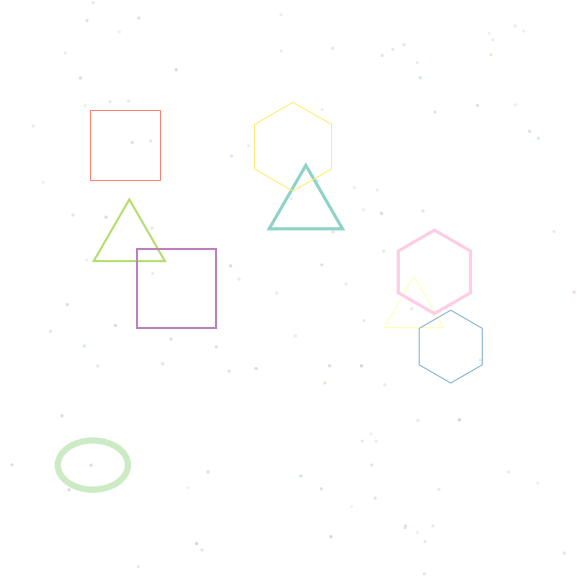[{"shape": "triangle", "thickness": 1.5, "radius": 0.37, "center": [0.53, 0.64]}, {"shape": "triangle", "thickness": 0.5, "radius": 0.3, "center": [0.717, 0.461]}, {"shape": "square", "thickness": 0.5, "radius": 0.3, "center": [0.217, 0.749]}, {"shape": "hexagon", "thickness": 0.5, "radius": 0.32, "center": [0.781, 0.399]}, {"shape": "triangle", "thickness": 1, "radius": 0.36, "center": [0.224, 0.583]}, {"shape": "hexagon", "thickness": 1.5, "radius": 0.36, "center": [0.752, 0.528]}, {"shape": "square", "thickness": 1, "radius": 0.34, "center": [0.305, 0.499]}, {"shape": "oval", "thickness": 3, "radius": 0.3, "center": [0.161, 0.194]}, {"shape": "hexagon", "thickness": 0.5, "radius": 0.38, "center": [0.507, 0.745]}]